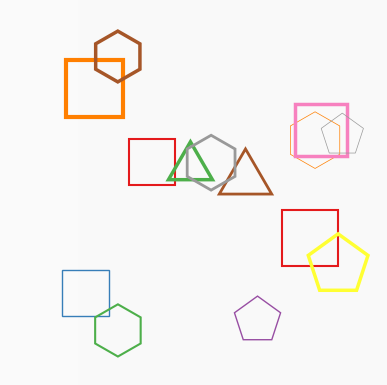[{"shape": "square", "thickness": 1.5, "radius": 0.3, "center": [0.392, 0.579]}, {"shape": "square", "thickness": 1.5, "radius": 0.36, "center": [0.8, 0.381]}, {"shape": "square", "thickness": 1, "radius": 0.3, "center": [0.22, 0.24]}, {"shape": "triangle", "thickness": 2.5, "radius": 0.33, "center": [0.491, 0.566]}, {"shape": "hexagon", "thickness": 1.5, "radius": 0.34, "center": [0.304, 0.142]}, {"shape": "pentagon", "thickness": 1, "radius": 0.31, "center": [0.665, 0.168]}, {"shape": "square", "thickness": 3, "radius": 0.37, "center": [0.245, 0.77]}, {"shape": "hexagon", "thickness": 0.5, "radius": 0.37, "center": [0.813, 0.636]}, {"shape": "pentagon", "thickness": 2.5, "radius": 0.41, "center": [0.873, 0.312]}, {"shape": "triangle", "thickness": 2, "radius": 0.39, "center": [0.634, 0.535]}, {"shape": "hexagon", "thickness": 2.5, "radius": 0.33, "center": [0.304, 0.853]}, {"shape": "square", "thickness": 2.5, "radius": 0.34, "center": [0.829, 0.663]}, {"shape": "hexagon", "thickness": 2, "radius": 0.36, "center": [0.545, 0.577]}, {"shape": "pentagon", "thickness": 0.5, "radius": 0.29, "center": [0.883, 0.649]}]